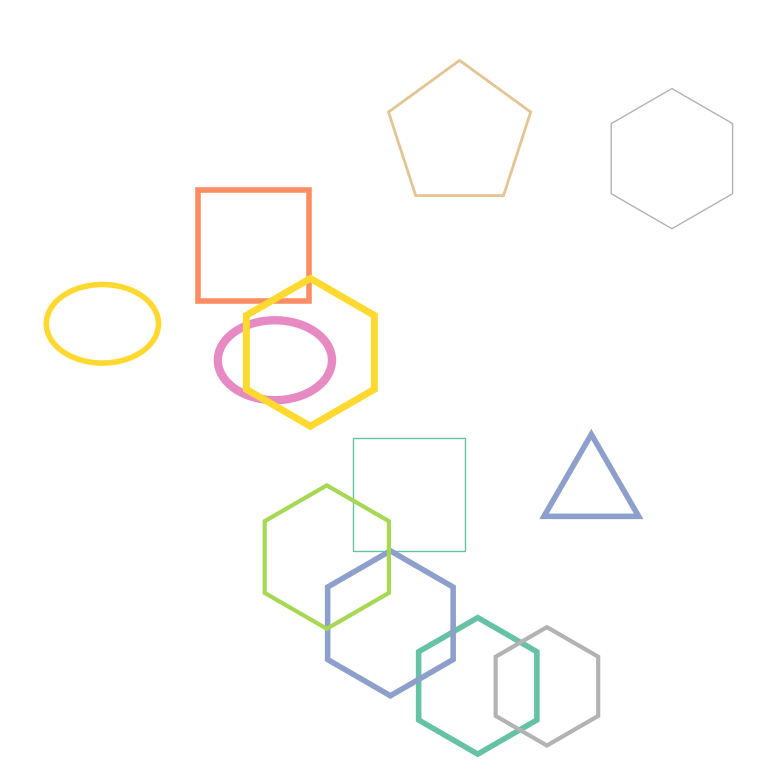[{"shape": "square", "thickness": 0.5, "radius": 0.36, "center": [0.531, 0.358]}, {"shape": "hexagon", "thickness": 2, "radius": 0.44, "center": [0.62, 0.109]}, {"shape": "square", "thickness": 2, "radius": 0.36, "center": [0.329, 0.681]}, {"shape": "triangle", "thickness": 2, "radius": 0.36, "center": [0.768, 0.365]}, {"shape": "hexagon", "thickness": 2, "radius": 0.47, "center": [0.507, 0.191]}, {"shape": "oval", "thickness": 3, "radius": 0.37, "center": [0.357, 0.532]}, {"shape": "hexagon", "thickness": 1.5, "radius": 0.47, "center": [0.424, 0.277]}, {"shape": "hexagon", "thickness": 2.5, "radius": 0.48, "center": [0.403, 0.542]}, {"shape": "oval", "thickness": 2, "radius": 0.36, "center": [0.133, 0.579]}, {"shape": "pentagon", "thickness": 1, "radius": 0.49, "center": [0.597, 0.825]}, {"shape": "hexagon", "thickness": 0.5, "radius": 0.46, "center": [0.873, 0.794]}, {"shape": "hexagon", "thickness": 1.5, "radius": 0.38, "center": [0.71, 0.109]}]